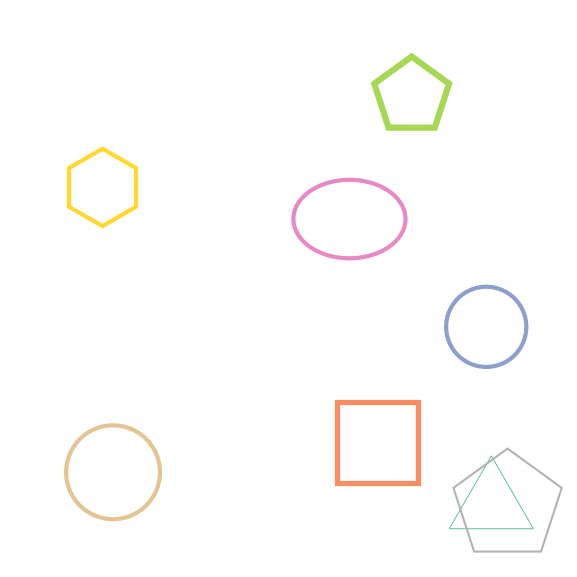[{"shape": "triangle", "thickness": 0.5, "radius": 0.42, "center": [0.851, 0.126]}, {"shape": "square", "thickness": 2.5, "radius": 0.35, "center": [0.654, 0.233]}, {"shape": "circle", "thickness": 2, "radius": 0.35, "center": [0.842, 0.433]}, {"shape": "oval", "thickness": 2, "radius": 0.49, "center": [0.605, 0.62]}, {"shape": "pentagon", "thickness": 3, "radius": 0.34, "center": [0.713, 0.833]}, {"shape": "hexagon", "thickness": 2, "radius": 0.33, "center": [0.178, 0.675]}, {"shape": "circle", "thickness": 2, "radius": 0.41, "center": [0.196, 0.181]}, {"shape": "pentagon", "thickness": 1, "radius": 0.49, "center": [0.879, 0.124]}]